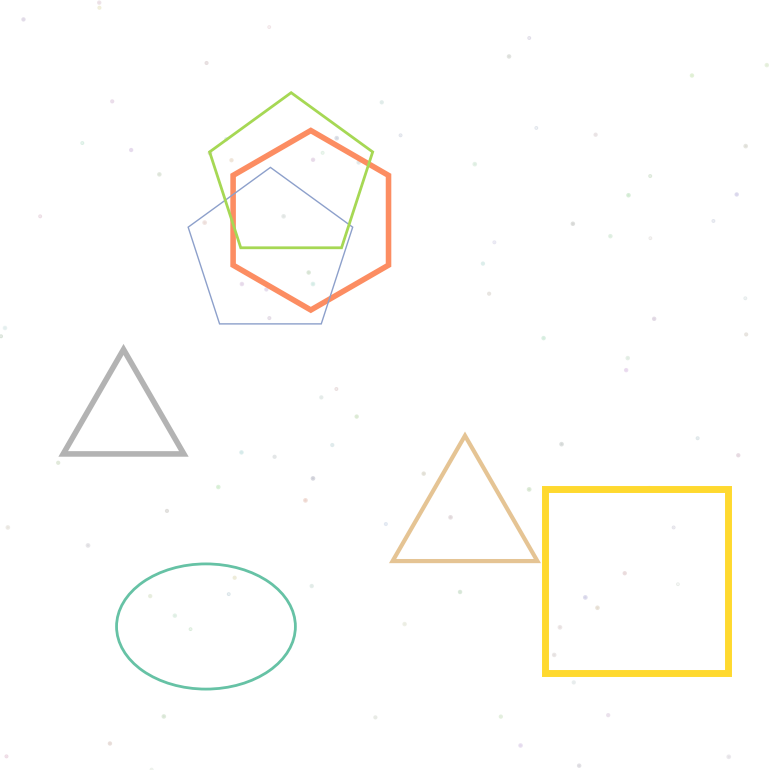[{"shape": "oval", "thickness": 1, "radius": 0.58, "center": [0.267, 0.186]}, {"shape": "hexagon", "thickness": 2, "radius": 0.58, "center": [0.404, 0.714]}, {"shape": "pentagon", "thickness": 0.5, "radius": 0.56, "center": [0.351, 0.67]}, {"shape": "pentagon", "thickness": 1, "radius": 0.56, "center": [0.378, 0.768]}, {"shape": "square", "thickness": 2.5, "radius": 0.6, "center": [0.827, 0.246]}, {"shape": "triangle", "thickness": 1.5, "radius": 0.54, "center": [0.604, 0.326]}, {"shape": "triangle", "thickness": 2, "radius": 0.45, "center": [0.16, 0.456]}]